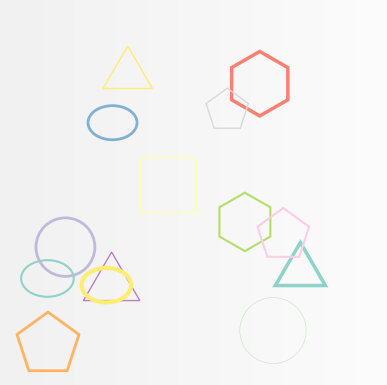[{"shape": "oval", "thickness": 1.5, "radius": 0.34, "center": [0.122, 0.277]}, {"shape": "triangle", "thickness": 2.5, "radius": 0.37, "center": [0.775, 0.296]}, {"shape": "square", "thickness": 1, "radius": 0.36, "center": [0.434, 0.521]}, {"shape": "circle", "thickness": 2, "radius": 0.38, "center": [0.169, 0.358]}, {"shape": "hexagon", "thickness": 2.5, "radius": 0.42, "center": [0.67, 0.783]}, {"shape": "oval", "thickness": 2, "radius": 0.32, "center": [0.29, 0.681]}, {"shape": "pentagon", "thickness": 2, "radius": 0.42, "center": [0.124, 0.105]}, {"shape": "hexagon", "thickness": 1.5, "radius": 0.38, "center": [0.632, 0.424]}, {"shape": "pentagon", "thickness": 1.5, "radius": 0.35, "center": [0.731, 0.39]}, {"shape": "pentagon", "thickness": 1, "radius": 0.29, "center": [0.586, 0.713]}, {"shape": "triangle", "thickness": 1, "radius": 0.42, "center": [0.288, 0.261]}, {"shape": "circle", "thickness": 0.5, "radius": 0.43, "center": [0.705, 0.142]}, {"shape": "triangle", "thickness": 1, "radius": 0.37, "center": [0.33, 0.807]}, {"shape": "oval", "thickness": 3, "radius": 0.32, "center": [0.274, 0.259]}]